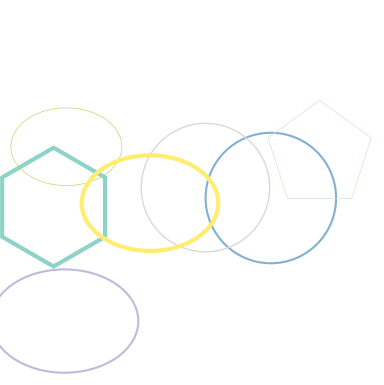[{"shape": "hexagon", "thickness": 3, "radius": 0.77, "center": [0.139, 0.462]}, {"shape": "oval", "thickness": 1.5, "radius": 0.96, "center": [0.168, 0.166]}, {"shape": "circle", "thickness": 1.5, "radius": 0.85, "center": [0.703, 0.486]}, {"shape": "oval", "thickness": 0.5, "radius": 0.72, "center": [0.172, 0.619]}, {"shape": "circle", "thickness": 1, "radius": 0.83, "center": [0.534, 0.513]}, {"shape": "pentagon", "thickness": 0.5, "radius": 0.71, "center": [0.83, 0.598]}, {"shape": "oval", "thickness": 3, "radius": 0.89, "center": [0.39, 0.472]}]